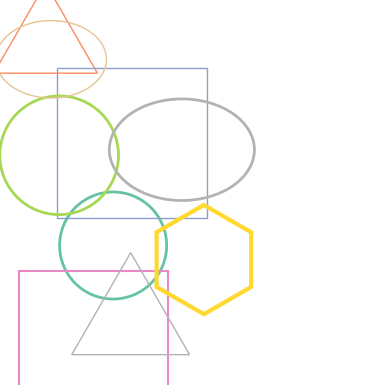[{"shape": "circle", "thickness": 2, "radius": 0.7, "center": [0.294, 0.362]}, {"shape": "triangle", "thickness": 1, "radius": 0.78, "center": [0.118, 0.888]}, {"shape": "square", "thickness": 1, "radius": 0.97, "center": [0.343, 0.629]}, {"shape": "square", "thickness": 1.5, "radius": 0.97, "center": [0.244, 0.103]}, {"shape": "circle", "thickness": 2, "radius": 0.77, "center": [0.154, 0.597]}, {"shape": "hexagon", "thickness": 3, "radius": 0.71, "center": [0.53, 0.326]}, {"shape": "oval", "thickness": 1, "radius": 0.72, "center": [0.133, 0.846]}, {"shape": "oval", "thickness": 2, "radius": 0.94, "center": [0.472, 0.611]}, {"shape": "triangle", "thickness": 1, "radius": 0.88, "center": [0.339, 0.167]}]